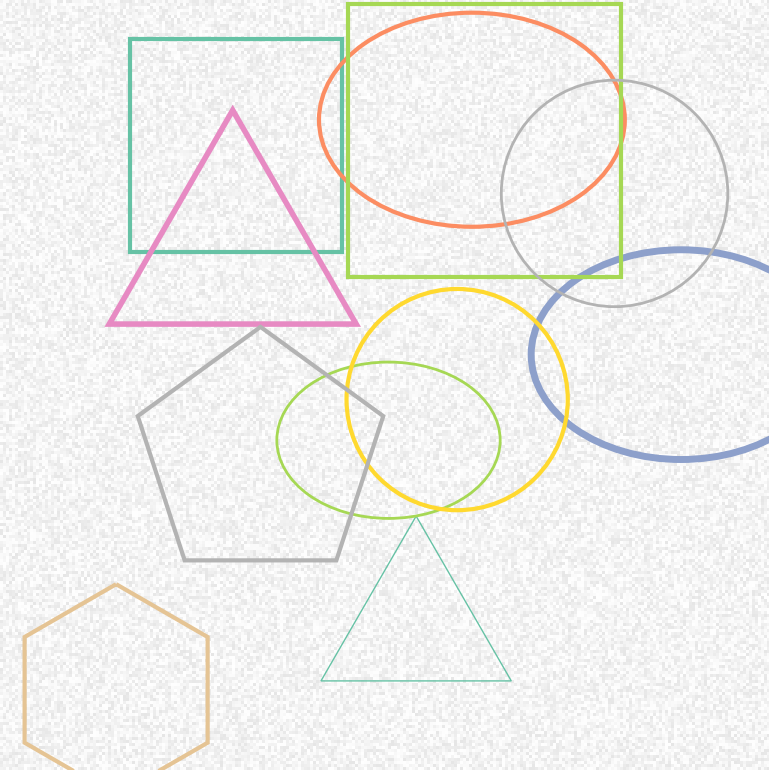[{"shape": "triangle", "thickness": 0.5, "radius": 0.71, "center": [0.54, 0.187]}, {"shape": "square", "thickness": 1.5, "radius": 0.69, "center": [0.307, 0.811]}, {"shape": "oval", "thickness": 1.5, "radius": 0.99, "center": [0.613, 0.844]}, {"shape": "oval", "thickness": 2.5, "radius": 0.97, "center": [0.884, 0.539]}, {"shape": "triangle", "thickness": 2, "radius": 0.93, "center": [0.302, 0.672]}, {"shape": "square", "thickness": 1.5, "radius": 0.89, "center": [0.629, 0.817]}, {"shape": "oval", "thickness": 1, "radius": 0.73, "center": [0.505, 0.428]}, {"shape": "circle", "thickness": 1.5, "radius": 0.72, "center": [0.594, 0.481]}, {"shape": "hexagon", "thickness": 1.5, "radius": 0.69, "center": [0.151, 0.104]}, {"shape": "circle", "thickness": 1, "radius": 0.74, "center": [0.798, 0.749]}, {"shape": "pentagon", "thickness": 1.5, "radius": 0.84, "center": [0.338, 0.408]}]